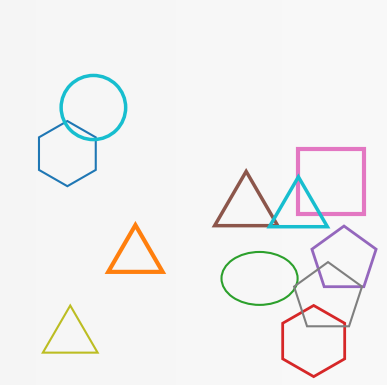[{"shape": "hexagon", "thickness": 1.5, "radius": 0.42, "center": [0.174, 0.601]}, {"shape": "triangle", "thickness": 3, "radius": 0.41, "center": [0.349, 0.334]}, {"shape": "oval", "thickness": 1.5, "radius": 0.49, "center": [0.67, 0.277]}, {"shape": "hexagon", "thickness": 2, "radius": 0.46, "center": [0.81, 0.114]}, {"shape": "pentagon", "thickness": 2, "radius": 0.44, "center": [0.888, 0.326]}, {"shape": "triangle", "thickness": 2.5, "radius": 0.47, "center": [0.635, 0.461]}, {"shape": "square", "thickness": 3, "radius": 0.43, "center": [0.855, 0.528]}, {"shape": "pentagon", "thickness": 1.5, "radius": 0.46, "center": [0.847, 0.227]}, {"shape": "triangle", "thickness": 1.5, "radius": 0.41, "center": [0.181, 0.125]}, {"shape": "triangle", "thickness": 2.5, "radius": 0.43, "center": [0.77, 0.454]}, {"shape": "circle", "thickness": 2.5, "radius": 0.42, "center": [0.241, 0.721]}]